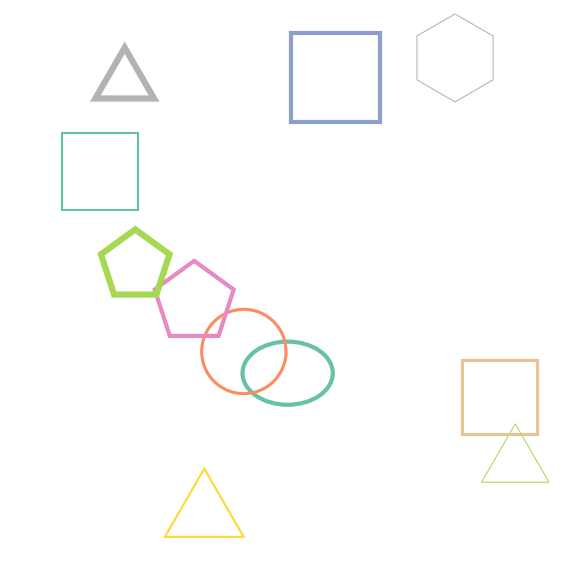[{"shape": "oval", "thickness": 2, "radius": 0.39, "center": [0.498, 0.353]}, {"shape": "square", "thickness": 1, "radius": 0.33, "center": [0.173, 0.702]}, {"shape": "circle", "thickness": 1.5, "radius": 0.36, "center": [0.422, 0.39]}, {"shape": "square", "thickness": 2, "radius": 0.39, "center": [0.58, 0.865]}, {"shape": "pentagon", "thickness": 2, "radius": 0.36, "center": [0.336, 0.476]}, {"shape": "pentagon", "thickness": 3, "radius": 0.31, "center": [0.234, 0.54]}, {"shape": "triangle", "thickness": 0.5, "radius": 0.34, "center": [0.892, 0.198]}, {"shape": "triangle", "thickness": 1, "radius": 0.39, "center": [0.354, 0.109]}, {"shape": "square", "thickness": 1.5, "radius": 0.32, "center": [0.865, 0.311]}, {"shape": "hexagon", "thickness": 0.5, "radius": 0.38, "center": [0.788, 0.899]}, {"shape": "triangle", "thickness": 3, "radius": 0.29, "center": [0.216, 0.858]}]